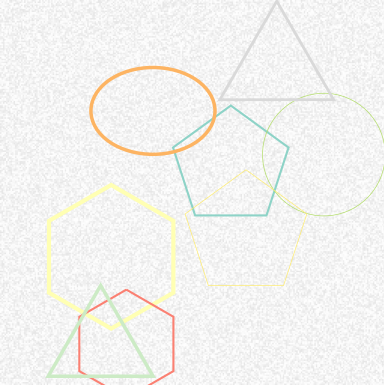[{"shape": "pentagon", "thickness": 1.5, "radius": 0.79, "center": [0.599, 0.568]}, {"shape": "hexagon", "thickness": 3, "radius": 0.93, "center": [0.289, 0.333]}, {"shape": "hexagon", "thickness": 1.5, "radius": 0.71, "center": [0.328, 0.107]}, {"shape": "oval", "thickness": 2.5, "radius": 0.81, "center": [0.397, 0.712]}, {"shape": "circle", "thickness": 0.5, "radius": 0.8, "center": [0.841, 0.598]}, {"shape": "triangle", "thickness": 2, "radius": 0.85, "center": [0.719, 0.826]}, {"shape": "triangle", "thickness": 2.5, "radius": 0.79, "center": [0.261, 0.101]}, {"shape": "pentagon", "thickness": 0.5, "radius": 0.83, "center": [0.639, 0.393]}]